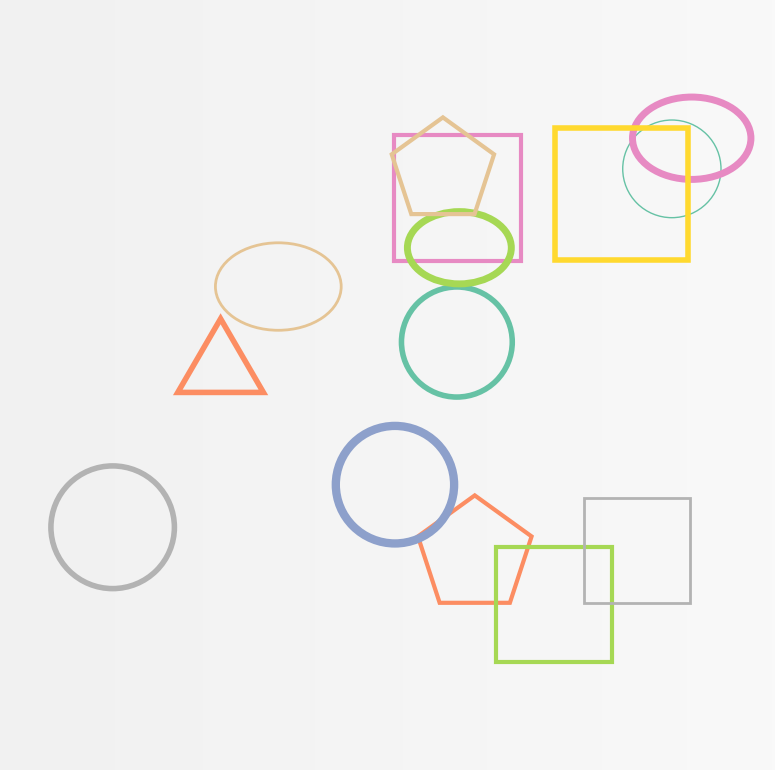[{"shape": "circle", "thickness": 2, "radius": 0.36, "center": [0.589, 0.556]}, {"shape": "circle", "thickness": 0.5, "radius": 0.32, "center": [0.867, 0.781]}, {"shape": "triangle", "thickness": 2, "radius": 0.32, "center": [0.285, 0.522]}, {"shape": "pentagon", "thickness": 1.5, "radius": 0.39, "center": [0.613, 0.28]}, {"shape": "circle", "thickness": 3, "radius": 0.38, "center": [0.51, 0.371]}, {"shape": "square", "thickness": 1.5, "radius": 0.41, "center": [0.59, 0.743]}, {"shape": "oval", "thickness": 2.5, "radius": 0.38, "center": [0.893, 0.82]}, {"shape": "square", "thickness": 1.5, "radius": 0.37, "center": [0.715, 0.215]}, {"shape": "oval", "thickness": 2.5, "radius": 0.34, "center": [0.593, 0.678]}, {"shape": "square", "thickness": 2, "radius": 0.43, "center": [0.802, 0.748]}, {"shape": "pentagon", "thickness": 1.5, "radius": 0.35, "center": [0.571, 0.778]}, {"shape": "oval", "thickness": 1, "radius": 0.41, "center": [0.359, 0.628]}, {"shape": "circle", "thickness": 2, "radius": 0.4, "center": [0.145, 0.315]}, {"shape": "square", "thickness": 1, "radius": 0.34, "center": [0.822, 0.285]}]